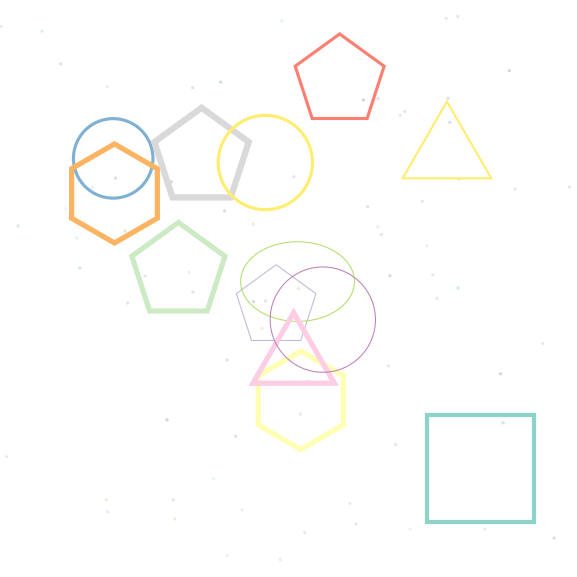[{"shape": "square", "thickness": 2, "radius": 0.46, "center": [0.833, 0.187]}, {"shape": "hexagon", "thickness": 2.5, "radius": 0.43, "center": [0.521, 0.306]}, {"shape": "pentagon", "thickness": 0.5, "radius": 0.36, "center": [0.478, 0.468]}, {"shape": "pentagon", "thickness": 1.5, "radius": 0.4, "center": [0.588, 0.859]}, {"shape": "circle", "thickness": 1.5, "radius": 0.34, "center": [0.196, 0.725]}, {"shape": "hexagon", "thickness": 2.5, "radius": 0.43, "center": [0.198, 0.664]}, {"shape": "oval", "thickness": 0.5, "radius": 0.49, "center": [0.515, 0.512]}, {"shape": "triangle", "thickness": 2.5, "radius": 0.41, "center": [0.508, 0.376]}, {"shape": "pentagon", "thickness": 3, "radius": 0.43, "center": [0.349, 0.727]}, {"shape": "circle", "thickness": 0.5, "radius": 0.46, "center": [0.559, 0.446]}, {"shape": "pentagon", "thickness": 2.5, "radius": 0.42, "center": [0.309, 0.529]}, {"shape": "circle", "thickness": 1.5, "radius": 0.41, "center": [0.459, 0.718]}, {"shape": "triangle", "thickness": 1, "radius": 0.44, "center": [0.774, 0.735]}]